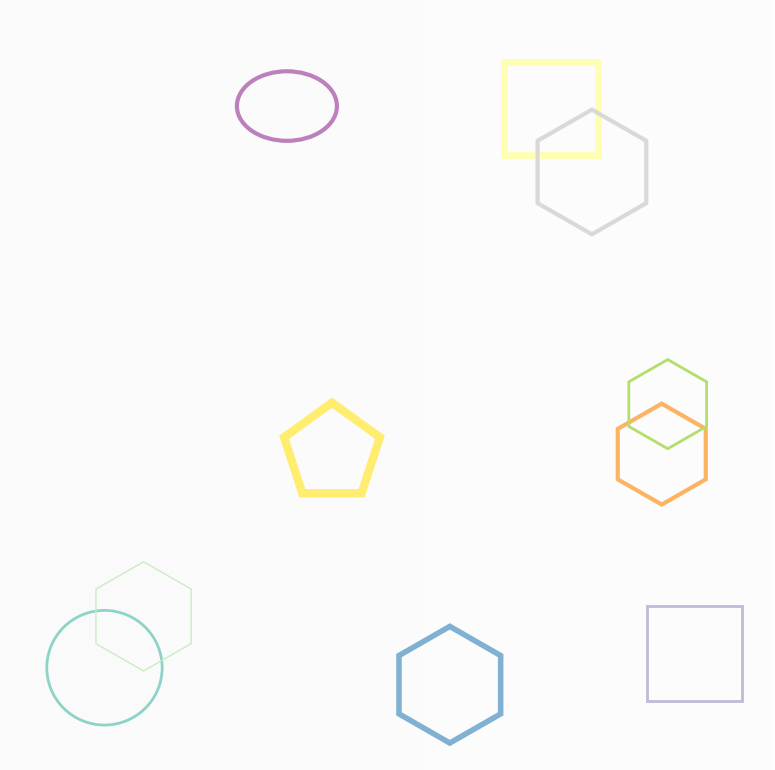[{"shape": "circle", "thickness": 1, "radius": 0.37, "center": [0.135, 0.133]}, {"shape": "square", "thickness": 2.5, "radius": 0.3, "center": [0.711, 0.859]}, {"shape": "square", "thickness": 1, "radius": 0.31, "center": [0.897, 0.151]}, {"shape": "hexagon", "thickness": 2, "radius": 0.38, "center": [0.58, 0.111]}, {"shape": "hexagon", "thickness": 1.5, "radius": 0.33, "center": [0.854, 0.41]}, {"shape": "hexagon", "thickness": 1, "radius": 0.29, "center": [0.862, 0.475]}, {"shape": "hexagon", "thickness": 1.5, "radius": 0.4, "center": [0.764, 0.777]}, {"shape": "oval", "thickness": 1.5, "radius": 0.32, "center": [0.37, 0.862]}, {"shape": "hexagon", "thickness": 0.5, "radius": 0.35, "center": [0.185, 0.2]}, {"shape": "pentagon", "thickness": 3, "radius": 0.33, "center": [0.428, 0.412]}]